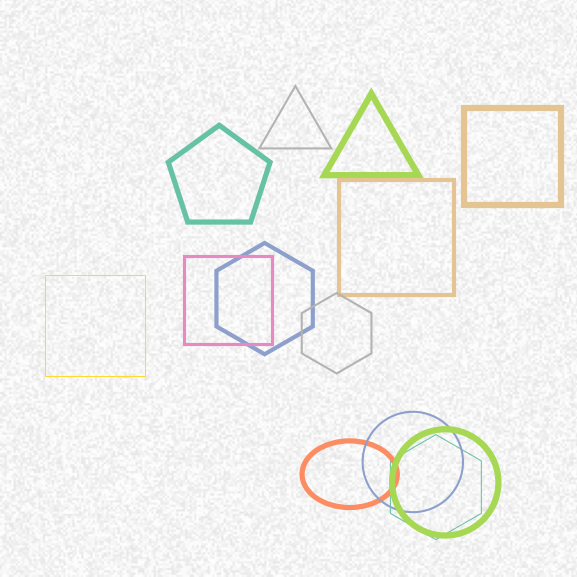[{"shape": "hexagon", "thickness": 0.5, "radius": 0.45, "center": [0.755, 0.156]}, {"shape": "pentagon", "thickness": 2.5, "radius": 0.46, "center": [0.38, 0.69]}, {"shape": "oval", "thickness": 2.5, "radius": 0.41, "center": [0.606, 0.178]}, {"shape": "hexagon", "thickness": 2, "radius": 0.48, "center": [0.458, 0.482]}, {"shape": "circle", "thickness": 1, "radius": 0.43, "center": [0.715, 0.199]}, {"shape": "square", "thickness": 1.5, "radius": 0.38, "center": [0.394, 0.48]}, {"shape": "circle", "thickness": 3, "radius": 0.46, "center": [0.771, 0.164]}, {"shape": "triangle", "thickness": 3, "radius": 0.47, "center": [0.643, 0.743]}, {"shape": "square", "thickness": 0.5, "radius": 0.43, "center": [0.164, 0.436]}, {"shape": "square", "thickness": 2, "radius": 0.5, "center": [0.687, 0.589]}, {"shape": "square", "thickness": 3, "radius": 0.42, "center": [0.888, 0.729]}, {"shape": "triangle", "thickness": 1, "radius": 0.36, "center": [0.511, 0.778]}, {"shape": "hexagon", "thickness": 1, "radius": 0.35, "center": [0.583, 0.422]}]